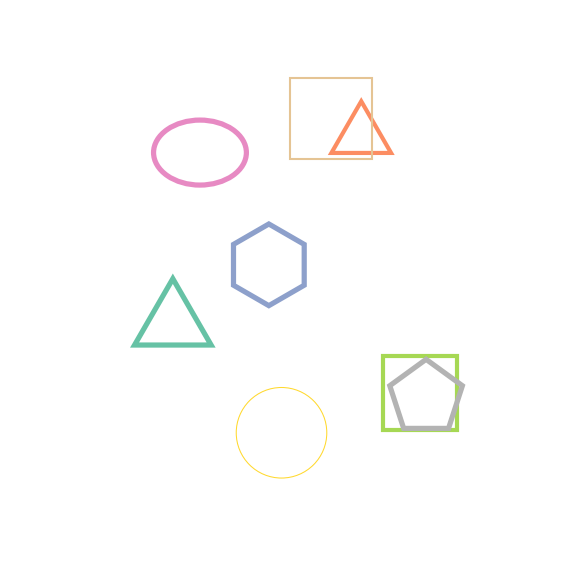[{"shape": "triangle", "thickness": 2.5, "radius": 0.38, "center": [0.299, 0.44]}, {"shape": "triangle", "thickness": 2, "radius": 0.3, "center": [0.626, 0.764]}, {"shape": "hexagon", "thickness": 2.5, "radius": 0.35, "center": [0.466, 0.541]}, {"shape": "oval", "thickness": 2.5, "radius": 0.4, "center": [0.346, 0.735]}, {"shape": "square", "thickness": 2, "radius": 0.32, "center": [0.727, 0.319]}, {"shape": "circle", "thickness": 0.5, "radius": 0.39, "center": [0.487, 0.25]}, {"shape": "square", "thickness": 1, "radius": 0.35, "center": [0.573, 0.794]}, {"shape": "pentagon", "thickness": 2.5, "radius": 0.33, "center": [0.738, 0.311]}]